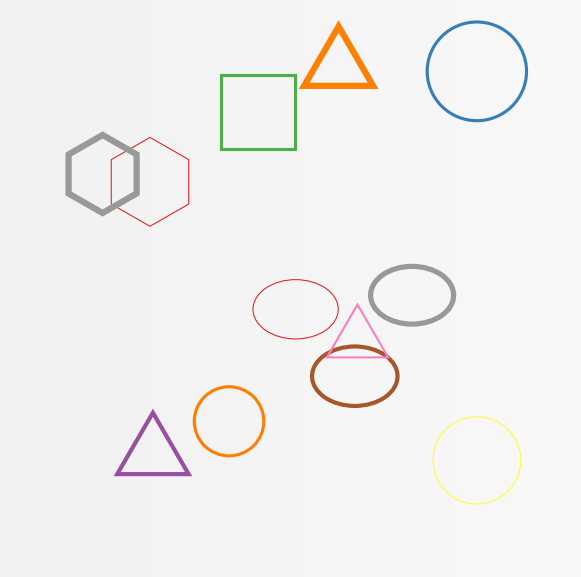[{"shape": "oval", "thickness": 0.5, "radius": 0.37, "center": [0.509, 0.464]}, {"shape": "hexagon", "thickness": 0.5, "radius": 0.38, "center": [0.258, 0.684]}, {"shape": "circle", "thickness": 1.5, "radius": 0.43, "center": [0.82, 0.876]}, {"shape": "square", "thickness": 1.5, "radius": 0.32, "center": [0.444, 0.805]}, {"shape": "triangle", "thickness": 2, "radius": 0.35, "center": [0.263, 0.214]}, {"shape": "triangle", "thickness": 3, "radius": 0.34, "center": [0.583, 0.885]}, {"shape": "circle", "thickness": 1.5, "radius": 0.3, "center": [0.394, 0.27]}, {"shape": "circle", "thickness": 0.5, "radius": 0.38, "center": [0.82, 0.202]}, {"shape": "oval", "thickness": 2, "radius": 0.37, "center": [0.61, 0.348]}, {"shape": "triangle", "thickness": 1, "radius": 0.3, "center": [0.615, 0.411]}, {"shape": "oval", "thickness": 2.5, "radius": 0.36, "center": [0.709, 0.488]}, {"shape": "hexagon", "thickness": 3, "radius": 0.34, "center": [0.177, 0.698]}]